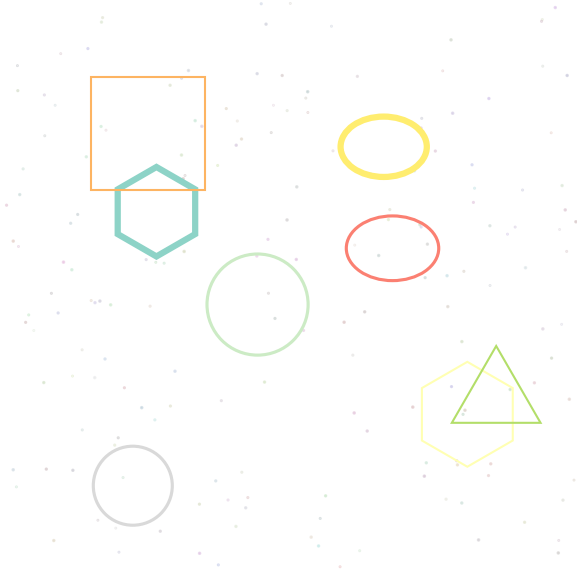[{"shape": "hexagon", "thickness": 3, "radius": 0.39, "center": [0.271, 0.633]}, {"shape": "hexagon", "thickness": 1, "radius": 0.45, "center": [0.809, 0.282]}, {"shape": "oval", "thickness": 1.5, "radius": 0.4, "center": [0.68, 0.569]}, {"shape": "square", "thickness": 1, "radius": 0.49, "center": [0.257, 0.768]}, {"shape": "triangle", "thickness": 1, "radius": 0.44, "center": [0.859, 0.311]}, {"shape": "circle", "thickness": 1.5, "radius": 0.34, "center": [0.23, 0.158]}, {"shape": "circle", "thickness": 1.5, "radius": 0.44, "center": [0.446, 0.472]}, {"shape": "oval", "thickness": 3, "radius": 0.37, "center": [0.664, 0.745]}]